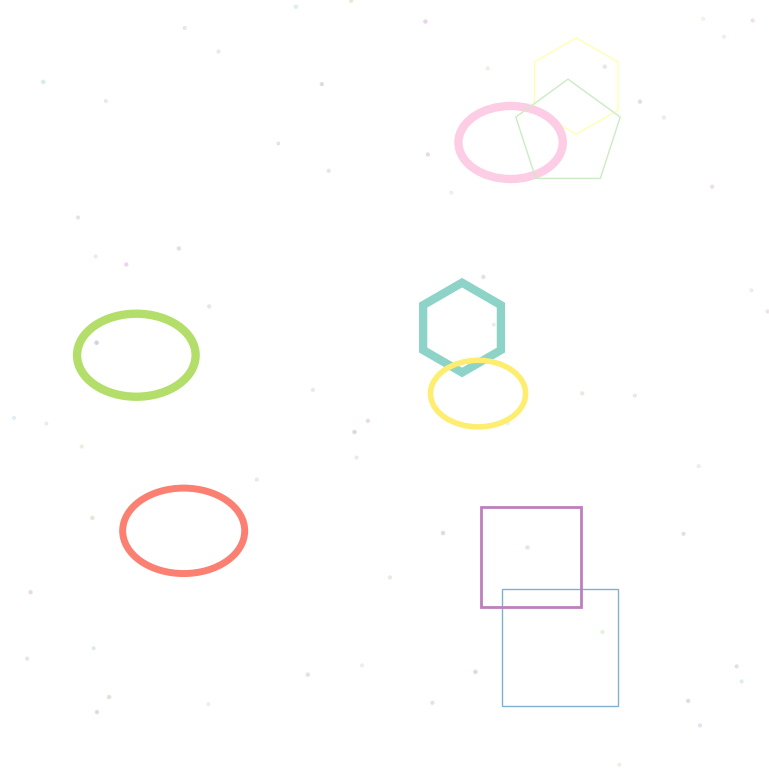[{"shape": "hexagon", "thickness": 3, "radius": 0.29, "center": [0.6, 0.575]}, {"shape": "hexagon", "thickness": 0.5, "radius": 0.31, "center": [0.748, 0.888]}, {"shape": "oval", "thickness": 2.5, "radius": 0.4, "center": [0.239, 0.311]}, {"shape": "square", "thickness": 0.5, "radius": 0.38, "center": [0.727, 0.159]}, {"shape": "oval", "thickness": 3, "radius": 0.39, "center": [0.177, 0.539]}, {"shape": "oval", "thickness": 3, "radius": 0.34, "center": [0.663, 0.815]}, {"shape": "square", "thickness": 1, "radius": 0.33, "center": [0.689, 0.277]}, {"shape": "pentagon", "thickness": 0.5, "radius": 0.36, "center": [0.738, 0.826]}, {"shape": "oval", "thickness": 2, "radius": 0.31, "center": [0.621, 0.489]}]